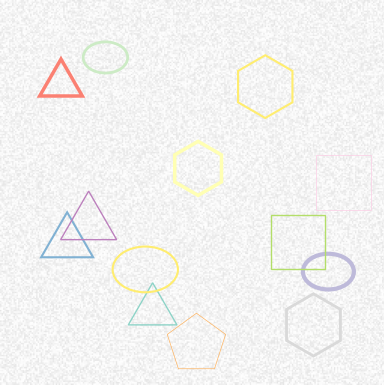[{"shape": "triangle", "thickness": 1, "radius": 0.36, "center": [0.396, 0.193]}, {"shape": "hexagon", "thickness": 2.5, "radius": 0.35, "center": [0.515, 0.563]}, {"shape": "oval", "thickness": 3, "radius": 0.33, "center": [0.853, 0.295]}, {"shape": "triangle", "thickness": 2.5, "radius": 0.32, "center": [0.158, 0.783]}, {"shape": "triangle", "thickness": 1.5, "radius": 0.39, "center": [0.174, 0.371]}, {"shape": "pentagon", "thickness": 0.5, "radius": 0.4, "center": [0.51, 0.107]}, {"shape": "square", "thickness": 1, "radius": 0.35, "center": [0.774, 0.371]}, {"shape": "square", "thickness": 0.5, "radius": 0.36, "center": [0.893, 0.526]}, {"shape": "hexagon", "thickness": 2, "radius": 0.4, "center": [0.814, 0.156]}, {"shape": "triangle", "thickness": 1, "radius": 0.42, "center": [0.23, 0.42]}, {"shape": "oval", "thickness": 2, "radius": 0.29, "center": [0.274, 0.851]}, {"shape": "hexagon", "thickness": 1.5, "radius": 0.41, "center": [0.689, 0.775]}, {"shape": "oval", "thickness": 1.5, "radius": 0.42, "center": [0.377, 0.3]}]